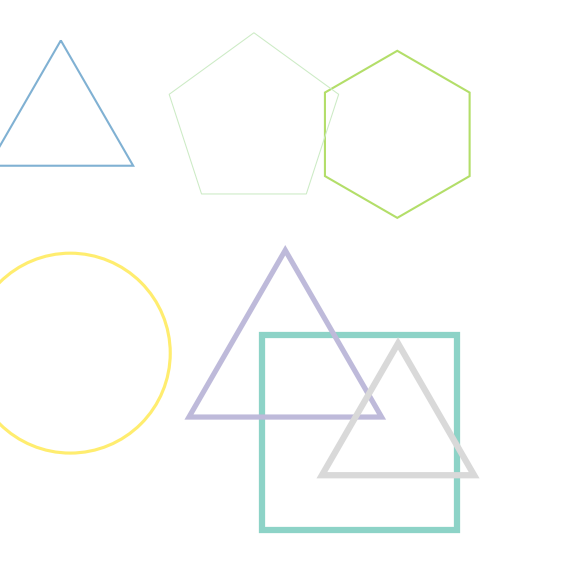[{"shape": "square", "thickness": 3, "radius": 0.84, "center": [0.623, 0.25]}, {"shape": "triangle", "thickness": 2.5, "radius": 0.96, "center": [0.494, 0.373]}, {"shape": "triangle", "thickness": 1, "radius": 0.72, "center": [0.105, 0.784]}, {"shape": "hexagon", "thickness": 1, "radius": 0.72, "center": [0.688, 0.767]}, {"shape": "triangle", "thickness": 3, "radius": 0.76, "center": [0.689, 0.252]}, {"shape": "pentagon", "thickness": 0.5, "radius": 0.77, "center": [0.44, 0.788]}, {"shape": "circle", "thickness": 1.5, "radius": 0.87, "center": [0.122, 0.388]}]